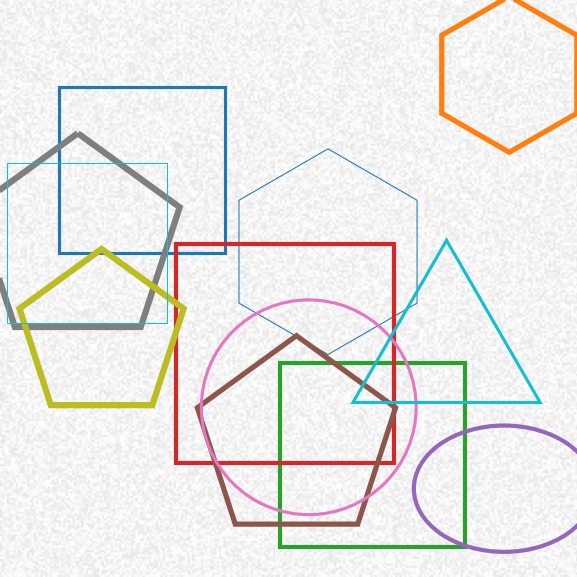[{"shape": "hexagon", "thickness": 0.5, "radius": 0.89, "center": [0.568, 0.563]}, {"shape": "square", "thickness": 1.5, "radius": 0.72, "center": [0.246, 0.705]}, {"shape": "hexagon", "thickness": 2.5, "radius": 0.68, "center": [0.882, 0.871]}, {"shape": "square", "thickness": 2, "radius": 0.8, "center": [0.645, 0.211]}, {"shape": "square", "thickness": 2, "radius": 0.95, "center": [0.493, 0.387]}, {"shape": "oval", "thickness": 2, "radius": 0.78, "center": [0.873, 0.153]}, {"shape": "pentagon", "thickness": 2.5, "radius": 0.9, "center": [0.513, 0.237]}, {"shape": "circle", "thickness": 1.5, "radius": 0.93, "center": [0.535, 0.294]}, {"shape": "pentagon", "thickness": 3, "radius": 0.93, "center": [0.135, 0.583]}, {"shape": "pentagon", "thickness": 3, "radius": 0.75, "center": [0.176, 0.418]}, {"shape": "square", "thickness": 0.5, "radius": 0.69, "center": [0.15, 0.578]}, {"shape": "triangle", "thickness": 1.5, "radius": 0.94, "center": [0.773, 0.396]}]